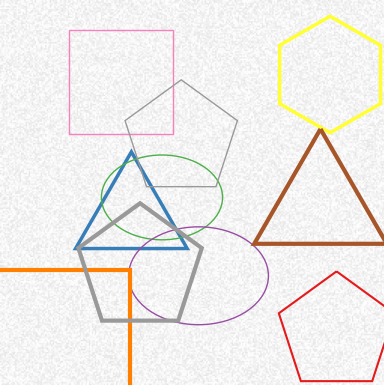[{"shape": "pentagon", "thickness": 1.5, "radius": 0.79, "center": [0.874, 0.138]}, {"shape": "triangle", "thickness": 2.5, "radius": 0.84, "center": [0.341, 0.438]}, {"shape": "oval", "thickness": 1, "radius": 0.79, "center": [0.421, 0.487]}, {"shape": "oval", "thickness": 1, "radius": 0.91, "center": [0.516, 0.284]}, {"shape": "square", "thickness": 3, "radius": 0.94, "center": [0.149, 0.111]}, {"shape": "hexagon", "thickness": 2.5, "radius": 0.76, "center": [0.857, 0.807]}, {"shape": "triangle", "thickness": 3, "radius": 0.99, "center": [0.832, 0.466]}, {"shape": "square", "thickness": 1, "radius": 0.68, "center": [0.314, 0.788]}, {"shape": "pentagon", "thickness": 3, "radius": 0.84, "center": [0.364, 0.304]}, {"shape": "pentagon", "thickness": 1, "radius": 0.77, "center": [0.471, 0.639]}]